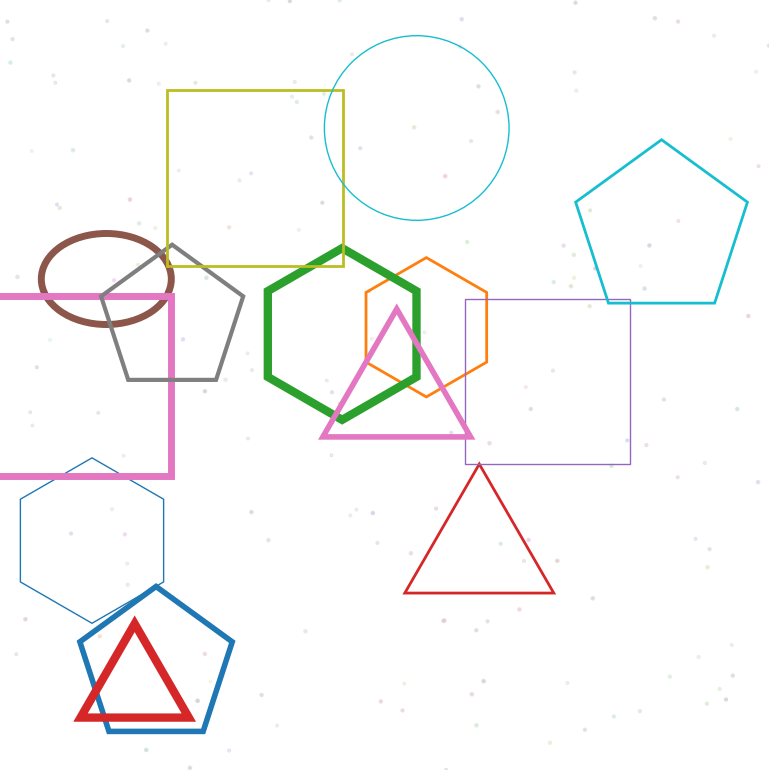[{"shape": "hexagon", "thickness": 0.5, "radius": 0.54, "center": [0.119, 0.298]}, {"shape": "pentagon", "thickness": 2, "radius": 0.52, "center": [0.203, 0.134]}, {"shape": "hexagon", "thickness": 1, "radius": 0.45, "center": [0.554, 0.575]}, {"shape": "hexagon", "thickness": 3, "radius": 0.56, "center": [0.444, 0.566]}, {"shape": "triangle", "thickness": 3, "radius": 0.41, "center": [0.175, 0.109]}, {"shape": "triangle", "thickness": 1, "radius": 0.56, "center": [0.622, 0.286]}, {"shape": "square", "thickness": 0.5, "radius": 0.54, "center": [0.711, 0.505]}, {"shape": "oval", "thickness": 2.5, "radius": 0.42, "center": [0.138, 0.638]}, {"shape": "square", "thickness": 2.5, "radius": 0.59, "center": [0.105, 0.499]}, {"shape": "triangle", "thickness": 2, "radius": 0.55, "center": [0.515, 0.488]}, {"shape": "pentagon", "thickness": 1.5, "radius": 0.49, "center": [0.224, 0.585]}, {"shape": "square", "thickness": 1, "radius": 0.57, "center": [0.331, 0.768]}, {"shape": "pentagon", "thickness": 1, "radius": 0.59, "center": [0.859, 0.701]}, {"shape": "circle", "thickness": 0.5, "radius": 0.6, "center": [0.541, 0.834]}]